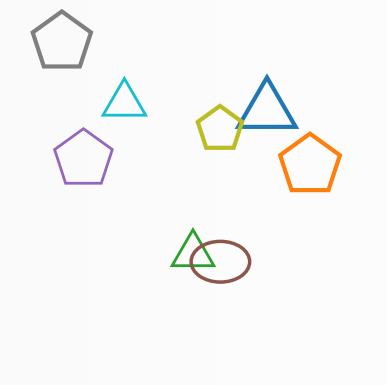[{"shape": "triangle", "thickness": 3, "radius": 0.43, "center": [0.689, 0.713]}, {"shape": "pentagon", "thickness": 3, "radius": 0.41, "center": [0.8, 0.572]}, {"shape": "triangle", "thickness": 2, "radius": 0.31, "center": [0.498, 0.341]}, {"shape": "pentagon", "thickness": 2, "radius": 0.39, "center": [0.215, 0.587]}, {"shape": "oval", "thickness": 2.5, "radius": 0.38, "center": [0.569, 0.32]}, {"shape": "pentagon", "thickness": 3, "radius": 0.4, "center": [0.16, 0.891]}, {"shape": "pentagon", "thickness": 3, "radius": 0.3, "center": [0.568, 0.665]}, {"shape": "triangle", "thickness": 2, "radius": 0.32, "center": [0.321, 0.733]}]